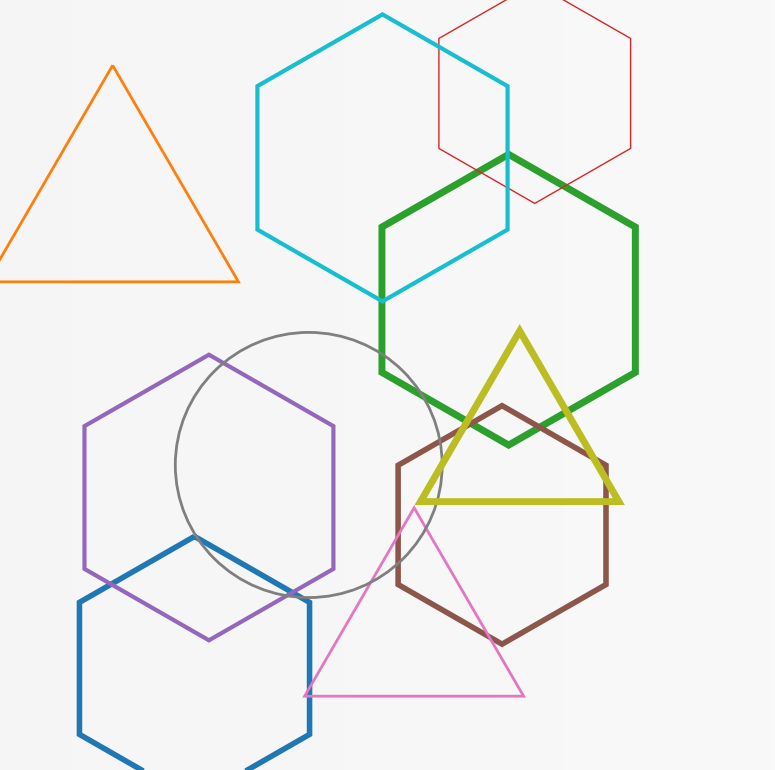[{"shape": "hexagon", "thickness": 2, "radius": 0.86, "center": [0.251, 0.132]}, {"shape": "triangle", "thickness": 1, "radius": 0.94, "center": [0.145, 0.728]}, {"shape": "hexagon", "thickness": 2.5, "radius": 0.94, "center": [0.656, 0.611]}, {"shape": "hexagon", "thickness": 0.5, "radius": 0.71, "center": [0.69, 0.879]}, {"shape": "hexagon", "thickness": 1.5, "radius": 0.93, "center": [0.27, 0.354]}, {"shape": "hexagon", "thickness": 2, "radius": 0.77, "center": [0.648, 0.318]}, {"shape": "triangle", "thickness": 1, "radius": 0.82, "center": [0.534, 0.177]}, {"shape": "circle", "thickness": 1, "radius": 0.86, "center": [0.398, 0.396]}, {"shape": "triangle", "thickness": 2.5, "radius": 0.74, "center": [0.671, 0.422]}, {"shape": "hexagon", "thickness": 1.5, "radius": 0.93, "center": [0.494, 0.795]}]